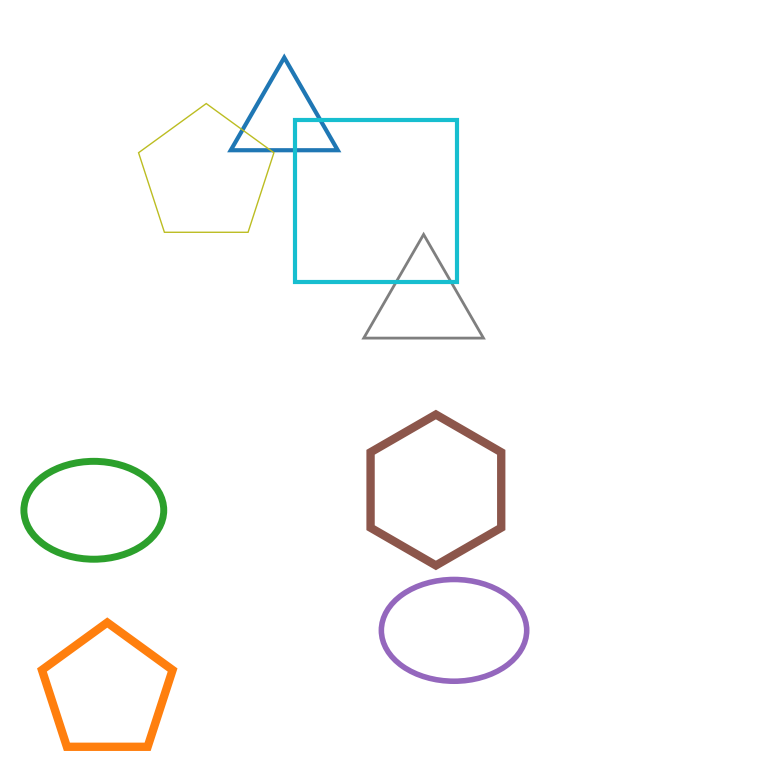[{"shape": "triangle", "thickness": 1.5, "radius": 0.4, "center": [0.369, 0.845]}, {"shape": "pentagon", "thickness": 3, "radius": 0.45, "center": [0.139, 0.102]}, {"shape": "oval", "thickness": 2.5, "radius": 0.45, "center": [0.122, 0.337]}, {"shape": "oval", "thickness": 2, "radius": 0.47, "center": [0.59, 0.181]}, {"shape": "hexagon", "thickness": 3, "radius": 0.49, "center": [0.566, 0.364]}, {"shape": "triangle", "thickness": 1, "radius": 0.45, "center": [0.55, 0.606]}, {"shape": "pentagon", "thickness": 0.5, "radius": 0.46, "center": [0.268, 0.773]}, {"shape": "square", "thickness": 1.5, "radius": 0.53, "center": [0.488, 0.739]}]